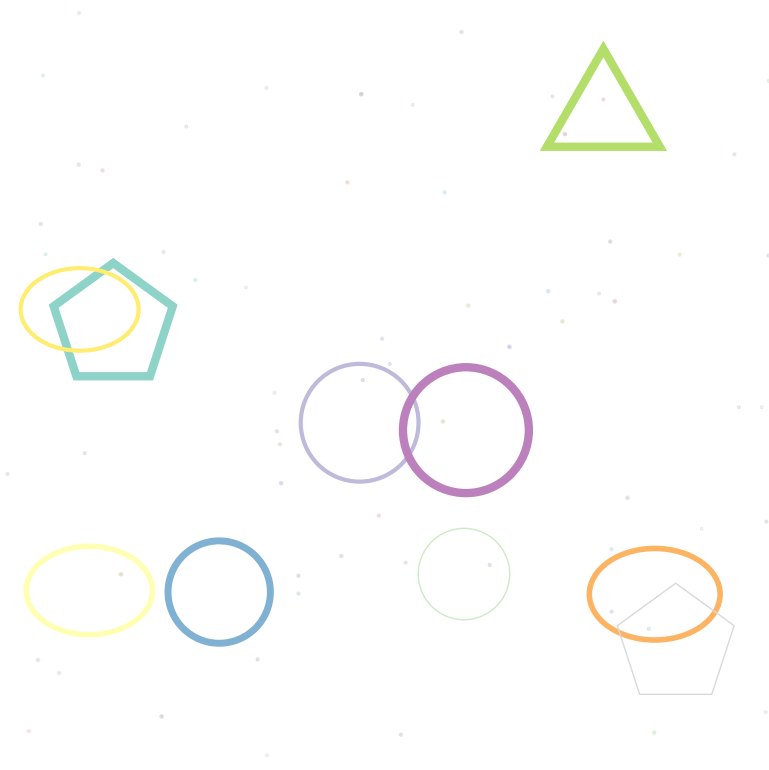[{"shape": "pentagon", "thickness": 3, "radius": 0.41, "center": [0.147, 0.577]}, {"shape": "oval", "thickness": 2, "radius": 0.41, "center": [0.116, 0.233]}, {"shape": "circle", "thickness": 1.5, "radius": 0.38, "center": [0.467, 0.451]}, {"shape": "circle", "thickness": 2.5, "radius": 0.33, "center": [0.285, 0.231]}, {"shape": "oval", "thickness": 2, "radius": 0.42, "center": [0.85, 0.228]}, {"shape": "triangle", "thickness": 3, "radius": 0.42, "center": [0.784, 0.852]}, {"shape": "pentagon", "thickness": 0.5, "radius": 0.4, "center": [0.878, 0.163]}, {"shape": "circle", "thickness": 3, "radius": 0.41, "center": [0.605, 0.441]}, {"shape": "circle", "thickness": 0.5, "radius": 0.3, "center": [0.603, 0.254]}, {"shape": "oval", "thickness": 1.5, "radius": 0.38, "center": [0.103, 0.598]}]